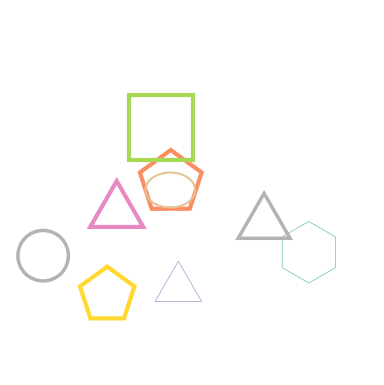[{"shape": "hexagon", "thickness": 0.5, "radius": 0.4, "center": [0.802, 0.345]}, {"shape": "pentagon", "thickness": 3, "radius": 0.42, "center": [0.443, 0.526]}, {"shape": "triangle", "thickness": 0.5, "radius": 0.35, "center": [0.463, 0.252]}, {"shape": "triangle", "thickness": 3, "radius": 0.4, "center": [0.303, 0.45]}, {"shape": "square", "thickness": 3, "radius": 0.42, "center": [0.417, 0.669]}, {"shape": "pentagon", "thickness": 3, "radius": 0.37, "center": [0.278, 0.233]}, {"shape": "oval", "thickness": 1.5, "radius": 0.32, "center": [0.442, 0.506]}, {"shape": "circle", "thickness": 2.5, "radius": 0.33, "center": [0.112, 0.336]}, {"shape": "triangle", "thickness": 2.5, "radius": 0.39, "center": [0.686, 0.42]}]